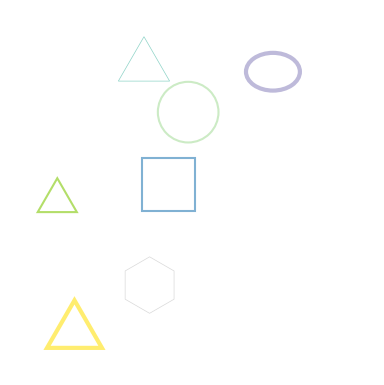[{"shape": "triangle", "thickness": 0.5, "radius": 0.38, "center": [0.374, 0.828]}, {"shape": "oval", "thickness": 3, "radius": 0.35, "center": [0.709, 0.814]}, {"shape": "square", "thickness": 1.5, "radius": 0.34, "center": [0.437, 0.52]}, {"shape": "triangle", "thickness": 1.5, "radius": 0.29, "center": [0.149, 0.478]}, {"shape": "hexagon", "thickness": 0.5, "radius": 0.37, "center": [0.389, 0.26]}, {"shape": "circle", "thickness": 1.5, "radius": 0.39, "center": [0.489, 0.709]}, {"shape": "triangle", "thickness": 3, "radius": 0.41, "center": [0.193, 0.138]}]